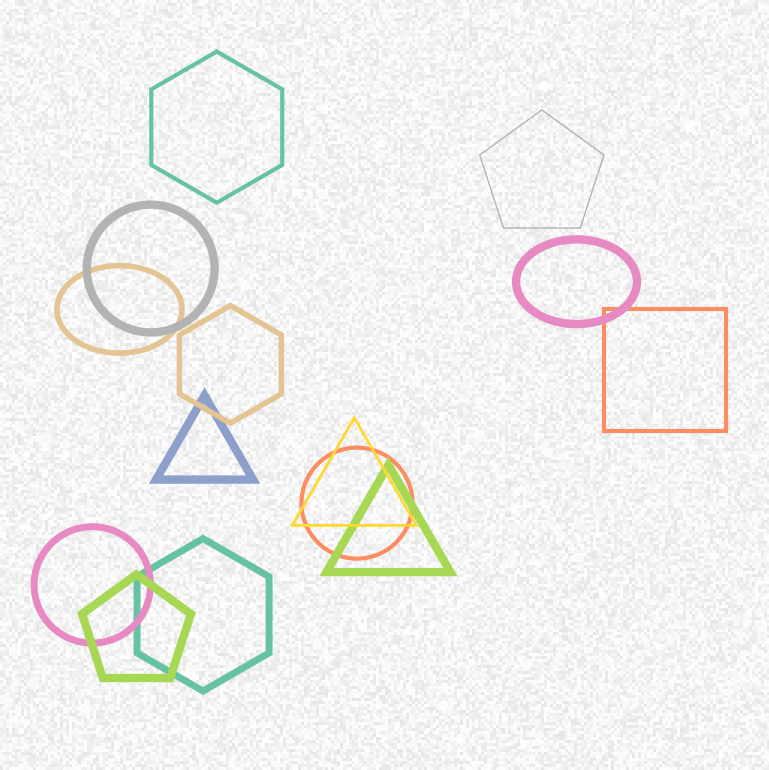[{"shape": "hexagon", "thickness": 2.5, "radius": 0.49, "center": [0.264, 0.202]}, {"shape": "hexagon", "thickness": 1.5, "radius": 0.49, "center": [0.282, 0.835]}, {"shape": "circle", "thickness": 1.5, "radius": 0.36, "center": [0.464, 0.347]}, {"shape": "square", "thickness": 1.5, "radius": 0.4, "center": [0.863, 0.52]}, {"shape": "triangle", "thickness": 3, "radius": 0.36, "center": [0.266, 0.414]}, {"shape": "circle", "thickness": 2.5, "radius": 0.38, "center": [0.12, 0.24]}, {"shape": "oval", "thickness": 3, "radius": 0.39, "center": [0.749, 0.634]}, {"shape": "triangle", "thickness": 3, "radius": 0.46, "center": [0.504, 0.303]}, {"shape": "pentagon", "thickness": 3, "radius": 0.37, "center": [0.177, 0.18]}, {"shape": "triangle", "thickness": 1, "radius": 0.47, "center": [0.46, 0.364]}, {"shape": "oval", "thickness": 2, "radius": 0.41, "center": [0.155, 0.598]}, {"shape": "hexagon", "thickness": 2, "radius": 0.38, "center": [0.299, 0.527]}, {"shape": "circle", "thickness": 3, "radius": 0.41, "center": [0.196, 0.651]}, {"shape": "pentagon", "thickness": 0.5, "radius": 0.42, "center": [0.704, 0.772]}]